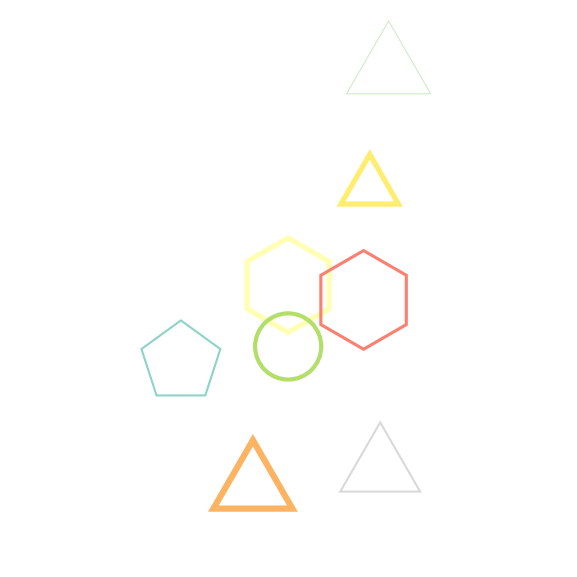[{"shape": "pentagon", "thickness": 1, "radius": 0.36, "center": [0.313, 0.373]}, {"shape": "hexagon", "thickness": 2.5, "radius": 0.41, "center": [0.499, 0.505]}, {"shape": "hexagon", "thickness": 1.5, "radius": 0.43, "center": [0.63, 0.48]}, {"shape": "triangle", "thickness": 3, "radius": 0.39, "center": [0.438, 0.158]}, {"shape": "circle", "thickness": 2, "radius": 0.29, "center": [0.499, 0.399]}, {"shape": "triangle", "thickness": 1, "radius": 0.4, "center": [0.658, 0.188]}, {"shape": "triangle", "thickness": 0.5, "radius": 0.42, "center": [0.673, 0.879]}, {"shape": "triangle", "thickness": 2.5, "radius": 0.29, "center": [0.64, 0.675]}]